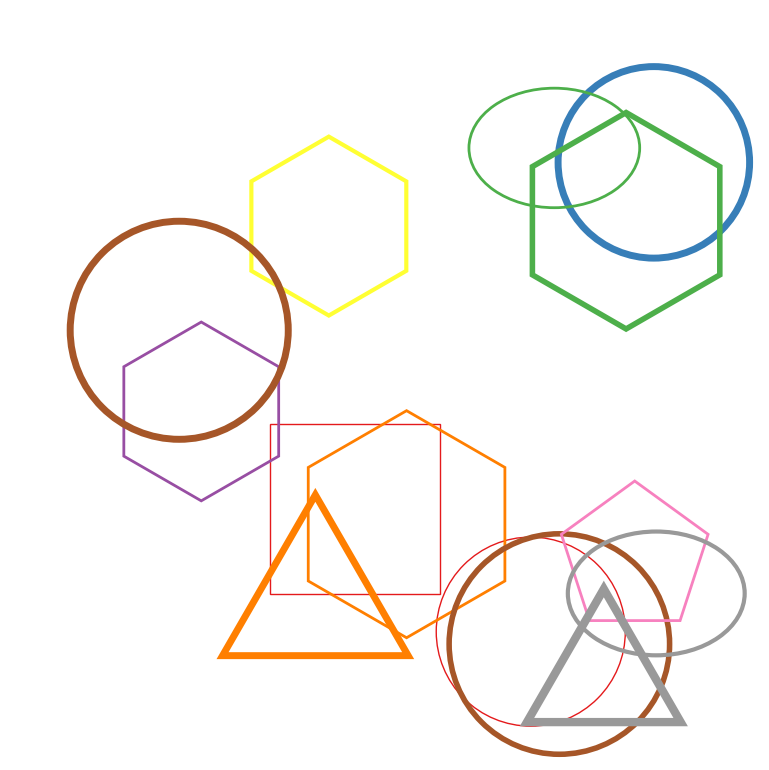[{"shape": "square", "thickness": 0.5, "radius": 0.55, "center": [0.461, 0.339]}, {"shape": "circle", "thickness": 0.5, "radius": 0.61, "center": [0.689, 0.18]}, {"shape": "circle", "thickness": 2.5, "radius": 0.62, "center": [0.849, 0.789]}, {"shape": "oval", "thickness": 1, "radius": 0.55, "center": [0.72, 0.808]}, {"shape": "hexagon", "thickness": 2, "radius": 0.7, "center": [0.813, 0.713]}, {"shape": "hexagon", "thickness": 1, "radius": 0.58, "center": [0.261, 0.466]}, {"shape": "triangle", "thickness": 2.5, "radius": 0.7, "center": [0.41, 0.218]}, {"shape": "hexagon", "thickness": 1, "radius": 0.74, "center": [0.528, 0.319]}, {"shape": "hexagon", "thickness": 1.5, "radius": 0.58, "center": [0.427, 0.706]}, {"shape": "circle", "thickness": 2, "radius": 0.72, "center": [0.726, 0.164]}, {"shape": "circle", "thickness": 2.5, "radius": 0.71, "center": [0.233, 0.571]}, {"shape": "pentagon", "thickness": 1, "radius": 0.5, "center": [0.824, 0.275]}, {"shape": "oval", "thickness": 1.5, "radius": 0.57, "center": [0.852, 0.229]}, {"shape": "triangle", "thickness": 3, "radius": 0.58, "center": [0.784, 0.12]}]